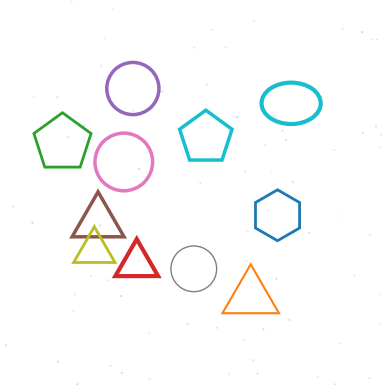[{"shape": "hexagon", "thickness": 2, "radius": 0.33, "center": [0.721, 0.441]}, {"shape": "triangle", "thickness": 1.5, "radius": 0.42, "center": [0.651, 0.229]}, {"shape": "pentagon", "thickness": 2, "radius": 0.39, "center": [0.162, 0.629]}, {"shape": "triangle", "thickness": 3, "radius": 0.32, "center": [0.355, 0.315]}, {"shape": "circle", "thickness": 2.5, "radius": 0.34, "center": [0.345, 0.77]}, {"shape": "triangle", "thickness": 2.5, "radius": 0.39, "center": [0.255, 0.424]}, {"shape": "circle", "thickness": 2.5, "radius": 0.37, "center": [0.322, 0.579]}, {"shape": "circle", "thickness": 1, "radius": 0.3, "center": [0.503, 0.302]}, {"shape": "triangle", "thickness": 2, "radius": 0.31, "center": [0.245, 0.349]}, {"shape": "pentagon", "thickness": 2.5, "radius": 0.36, "center": [0.535, 0.642]}, {"shape": "oval", "thickness": 3, "radius": 0.38, "center": [0.756, 0.732]}]